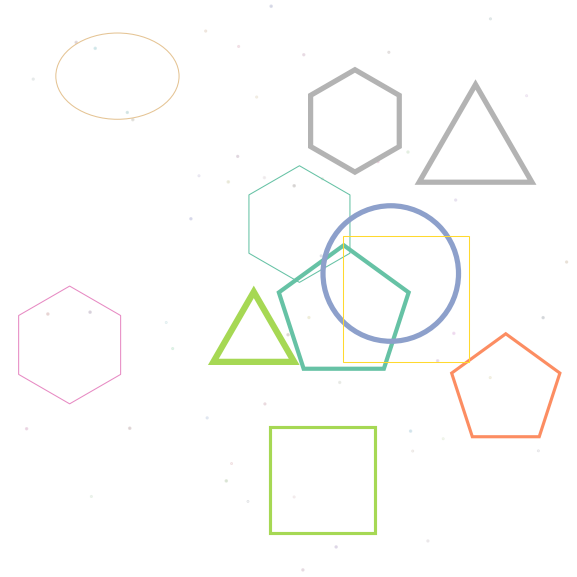[{"shape": "pentagon", "thickness": 2, "radius": 0.59, "center": [0.595, 0.456]}, {"shape": "hexagon", "thickness": 0.5, "radius": 0.5, "center": [0.519, 0.611]}, {"shape": "pentagon", "thickness": 1.5, "radius": 0.49, "center": [0.876, 0.323]}, {"shape": "circle", "thickness": 2.5, "radius": 0.59, "center": [0.677, 0.526]}, {"shape": "hexagon", "thickness": 0.5, "radius": 0.51, "center": [0.121, 0.402]}, {"shape": "square", "thickness": 1.5, "radius": 0.46, "center": [0.558, 0.168]}, {"shape": "triangle", "thickness": 3, "radius": 0.4, "center": [0.439, 0.413]}, {"shape": "square", "thickness": 0.5, "radius": 0.55, "center": [0.702, 0.481]}, {"shape": "oval", "thickness": 0.5, "radius": 0.53, "center": [0.203, 0.867]}, {"shape": "triangle", "thickness": 2.5, "radius": 0.56, "center": [0.823, 0.74]}, {"shape": "hexagon", "thickness": 2.5, "radius": 0.44, "center": [0.615, 0.79]}]